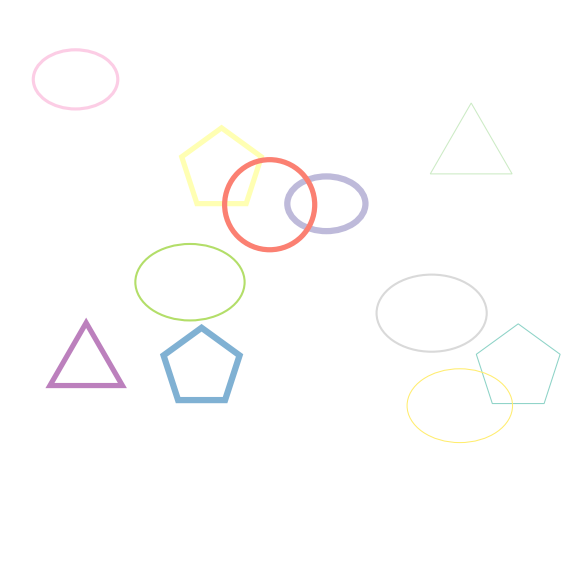[{"shape": "pentagon", "thickness": 0.5, "radius": 0.38, "center": [0.897, 0.362]}, {"shape": "pentagon", "thickness": 2.5, "radius": 0.36, "center": [0.384, 0.705]}, {"shape": "oval", "thickness": 3, "radius": 0.34, "center": [0.565, 0.646]}, {"shape": "circle", "thickness": 2.5, "radius": 0.39, "center": [0.467, 0.645]}, {"shape": "pentagon", "thickness": 3, "radius": 0.35, "center": [0.349, 0.362]}, {"shape": "oval", "thickness": 1, "radius": 0.47, "center": [0.329, 0.51]}, {"shape": "oval", "thickness": 1.5, "radius": 0.37, "center": [0.131, 0.862]}, {"shape": "oval", "thickness": 1, "radius": 0.48, "center": [0.747, 0.457]}, {"shape": "triangle", "thickness": 2.5, "radius": 0.36, "center": [0.149, 0.368]}, {"shape": "triangle", "thickness": 0.5, "radius": 0.41, "center": [0.816, 0.739]}, {"shape": "oval", "thickness": 0.5, "radius": 0.46, "center": [0.796, 0.297]}]